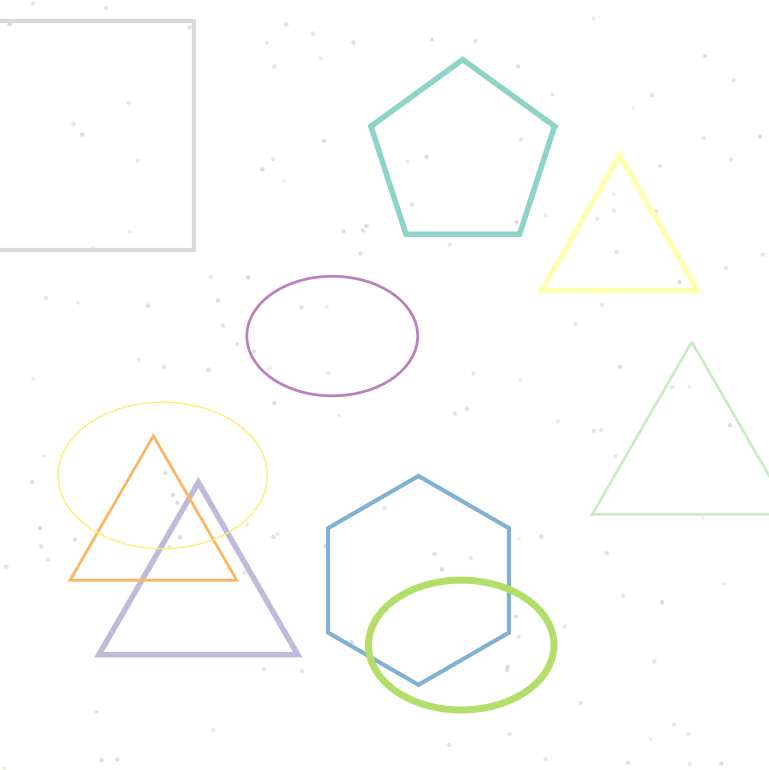[{"shape": "pentagon", "thickness": 2, "radius": 0.63, "center": [0.601, 0.797]}, {"shape": "triangle", "thickness": 2, "radius": 0.59, "center": [0.805, 0.681]}, {"shape": "triangle", "thickness": 2, "radius": 0.75, "center": [0.258, 0.224]}, {"shape": "hexagon", "thickness": 1.5, "radius": 0.68, "center": [0.543, 0.246]}, {"shape": "triangle", "thickness": 1, "radius": 0.63, "center": [0.199, 0.309]}, {"shape": "oval", "thickness": 2.5, "radius": 0.6, "center": [0.599, 0.162]}, {"shape": "square", "thickness": 1.5, "radius": 0.74, "center": [0.104, 0.824]}, {"shape": "oval", "thickness": 1, "radius": 0.55, "center": [0.431, 0.564]}, {"shape": "triangle", "thickness": 1, "radius": 0.75, "center": [0.898, 0.407]}, {"shape": "oval", "thickness": 0.5, "radius": 0.68, "center": [0.211, 0.383]}]